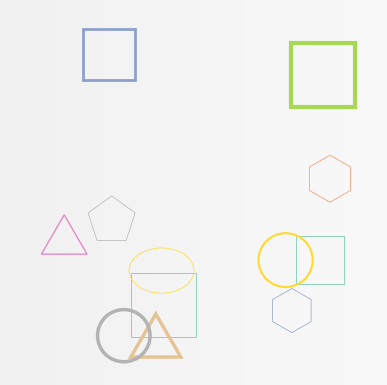[{"shape": "square", "thickness": 0.5, "radius": 0.41, "center": [0.422, 0.208]}, {"shape": "square", "thickness": 0.5, "radius": 0.31, "center": [0.826, 0.324]}, {"shape": "hexagon", "thickness": 0.5, "radius": 0.31, "center": [0.852, 0.536]}, {"shape": "hexagon", "thickness": 0.5, "radius": 0.29, "center": [0.753, 0.193]}, {"shape": "square", "thickness": 2, "radius": 0.33, "center": [0.282, 0.859]}, {"shape": "triangle", "thickness": 1, "radius": 0.34, "center": [0.166, 0.374]}, {"shape": "square", "thickness": 3, "radius": 0.41, "center": [0.833, 0.806]}, {"shape": "circle", "thickness": 1.5, "radius": 0.35, "center": [0.737, 0.324]}, {"shape": "oval", "thickness": 0.5, "radius": 0.42, "center": [0.417, 0.297]}, {"shape": "triangle", "thickness": 2.5, "radius": 0.37, "center": [0.402, 0.11]}, {"shape": "circle", "thickness": 2.5, "radius": 0.34, "center": [0.319, 0.128]}, {"shape": "pentagon", "thickness": 0.5, "radius": 0.32, "center": [0.288, 0.427]}]